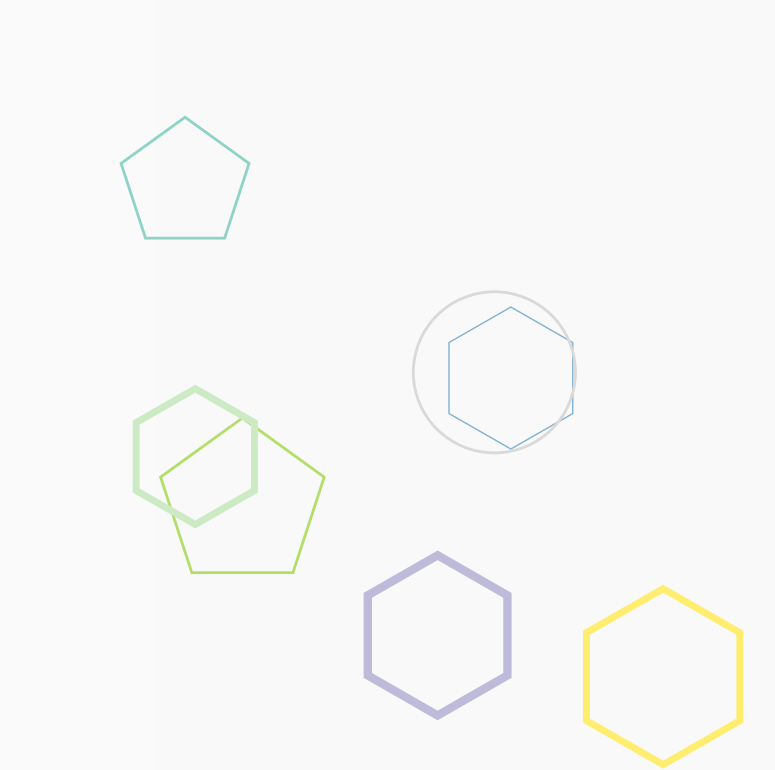[{"shape": "pentagon", "thickness": 1, "radius": 0.43, "center": [0.239, 0.761]}, {"shape": "hexagon", "thickness": 3, "radius": 0.52, "center": [0.565, 0.175]}, {"shape": "hexagon", "thickness": 0.5, "radius": 0.46, "center": [0.659, 0.509]}, {"shape": "pentagon", "thickness": 1, "radius": 0.56, "center": [0.313, 0.346]}, {"shape": "circle", "thickness": 1, "radius": 0.52, "center": [0.638, 0.516]}, {"shape": "hexagon", "thickness": 2.5, "radius": 0.44, "center": [0.252, 0.407]}, {"shape": "hexagon", "thickness": 2.5, "radius": 0.57, "center": [0.856, 0.121]}]